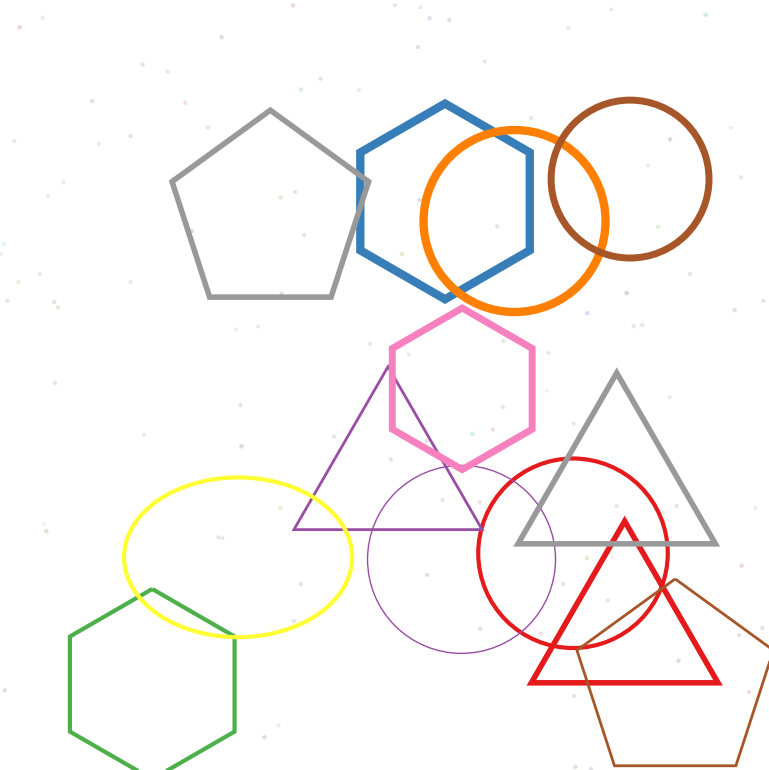[{"shape": "triangle", "thickness": 2, "radius": 0.7, "center": [0.811, 0.183]}, {"shape": "circle", "thickness": 1.5, "radius": 0.62, "center": [0.744, 0.282]}, {"shape": "hexagon", "thickness": 3, "radius": 0.64, "center": [0.578, 0.738]}, {"shape": "hexagon", "thickness": 1.5, "radius": 0.62, "center": [0.198, 0.112]}, {"shape": "triangle", "thickness": 1, "radius": 0.71, "center": [0.504, 0.383]}, {"shape": "circle", "thickness": 0.5, "radius": 0.61, "center": [0.599, 0.274]}, {"shape": "circle", "thickness": 3, "radius": 0.59, "center": [0.668, 0.713]}, {"shape": "oval", "thickness": 1.5, "radius": 0.74, "center": [0.309, 0.276]}, {"shape": "pentagon", "thickness": 1, "radius": 0.67, "center": [0.877, 0.114]}, {"shape": "circle", "thickness": 2.5, "radius": 0.51, "center": [0.818, 0.767]}, {"shape": "hexagon", "thickness": 2.5, "radius": 0.52, "center": [0.6, 0.495]}, {"shape": "triangle", "thickness": 2, "radius": 0.74, "center": [0.801, 0.368]}, {"shape": "pentagon", "thickness": 2, "radius": 0.67, "center": [0.351, 0.723]}]